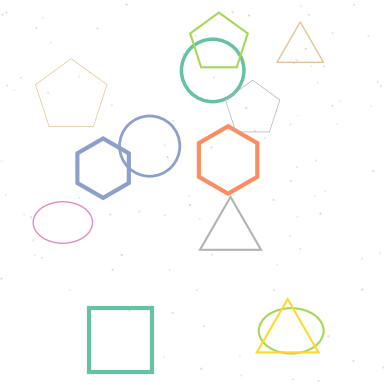[{"shape": "circle", "thickness": 2.5, "radius": 0.41, "center": [0.552, 0.817]}, {"shape": "square", "thickness": 3, "radius": 0.41, "center": [0.313, 0.116]}, {"shape": "hexagon", "thickness": 3, "radius": 0.44, "center": [0.592, 0.584]}, {"shape": "circle", "thickness": 2, "radius": 0.39, "center": [0.389, 0.62]}, {"shape": "hexagon", "thickness": 3, "radius": 0.39, "center": [0.268, 0.563]}, {"shape": "oval", "thickness": 1, "radius": 0.39, "center": [0.163, 0.422]}, {"shape": "pentagon", "thickness": 1.5, "radius": 0.39, "center": [0.569, 0.889]}, {"shape": "oval", "thickness": 1.5, "radius": 0.42, "center": [0.756, 0.141]}, {"shape": "triangle", "thickness": 1.5, "radius": 0.46, "center": [0.747, 0.131]}, {"shape": "triangle", "thickness": 1, "radius": 0.35, "center": [0.78, 0.873]}, {"shape": "pentagon", "thickness": 0.5, "radius": 0.49, "center": [0.185, 0.75]}, {"shape": "triangle", "thickness": 1.5, "radius": 0.46, "center": [0.599, 0.397]}, {"shape": "pentagon", "thickness": 0.5, "radius": 0.37, "center": [0.656, 0.717]}]